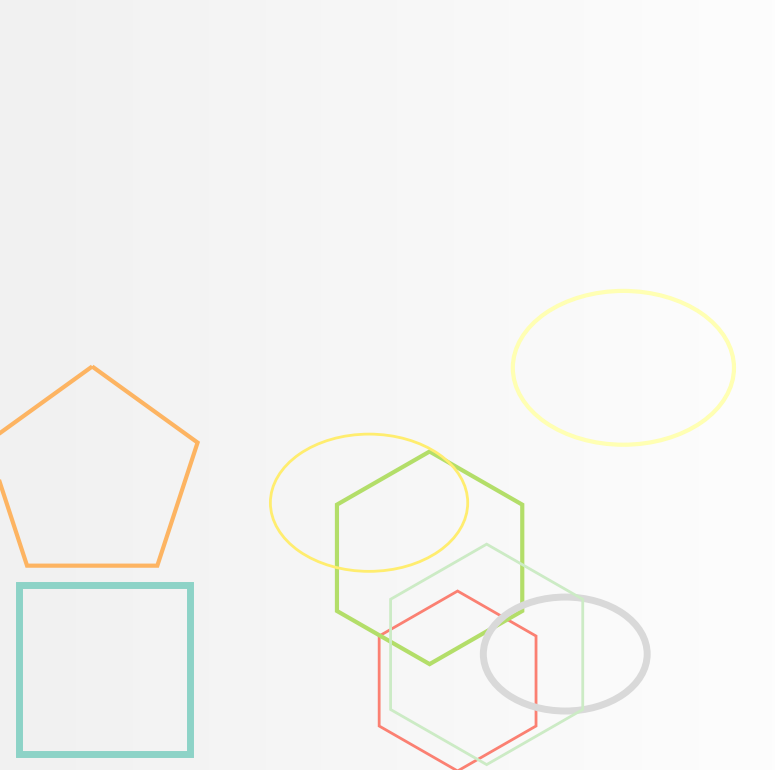[{"shape": "square", "thickness": 2.5, "radius": 0.55, "center": [0.135, 0.131]}, {"shape": "oval", "thickness": 1.5, "radius": 0.71, "center": [0.804, 0.522]}, {"shape": "hexagon", "thickness": 1, "radius": 0.58, "center": [0.59, 0.116]}, {"shape": "pentagon", "thickness": 1.5, "radius": 0.71, "center": [0.119, 0.381]}, {"shape": "hexagon", "thickness": 1.5, "radius": 0.69, "center": [0.554, 0.276]}, {"shape": "oval", "thickness": 2.5, "radius": 0.53, "center": [0.729, 0.151]}, {"shape": "hexagon", "thickness": 1, "radius": 0.72, "center": [0.628, 0.15]}, {"shape": "oval", "thickness": 1, "radius": 0.64, "center": [0.476, 0.347]}]